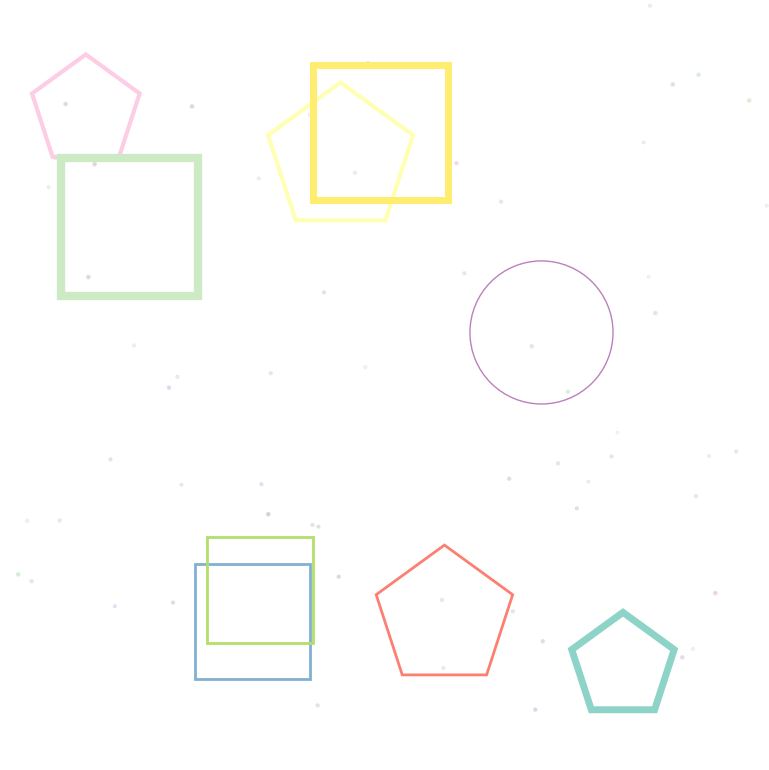[{"shape": "pentagon", "thickness": 2.5, "radius": 0.35, "center": [0.809, 0.135]}, {"shape": "pentagon", "thickness": 1.5, "radius": 0.5, "center": [0.442, 0.794]}, {"shape": "pentagon", "thickness": 1, "radius": 0.47, "center": [0.577, 0.199]}, {"shape": "square", "thickness": 1, "radius": 0.37, "center": [0.327, 0.193]}, {"shape": "square", "thickness": 1, "radius": 0.34, "center": [0.338, 0.234]}, {"shape": "pentagon", "thickness": 1.5, "radius": 0.37, "center": [0.111, 0.856]}, {"shape": "circle", "thickness": 0.5, "radius": 0.46, "center": [0.703, 0.568]}, {"shape": "square", "thickness": 3, "radius": 0.45, "center": [0.168, 0.705]}, {"shape": "square", "thickness": 2.5, "radius": 0.44, "center": [0.494, 0.828]}]